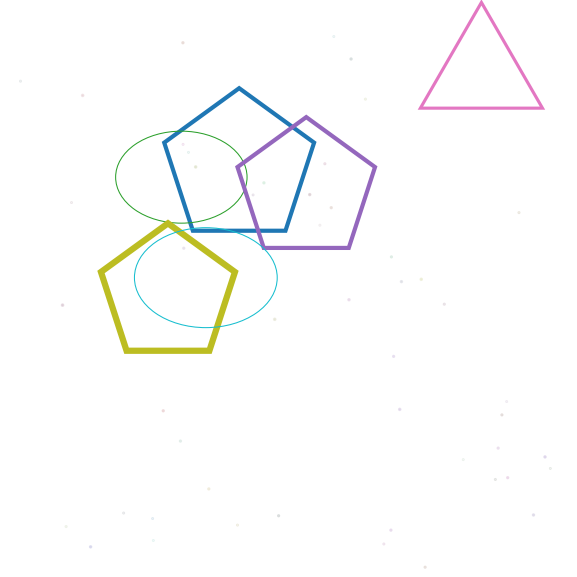[{"shape": "pentagon", "thickness": 2, "radius": 0.68, "center": [0.414, 0.71]}, {"shape": "oval", "thickness": 0.5, "radius": 0.57, "center": [0.314, 0.692]}, {"shape": "pentagon", "thickness": 2, "radius": 0.63, "center": [0.53, 0.671]}, {"shape": "triangle", "thickness": 1.5, "radius": 0.61, "center": [0.834, 0.873]}, {"shape": "pentagon", "thickness": 3, "radius": 0.61, "center": [0.291, 0.49]}, {"shape": "oval", "thickness": 0.5, "radius": 0.62, "center": [0.356, 0.518]}]